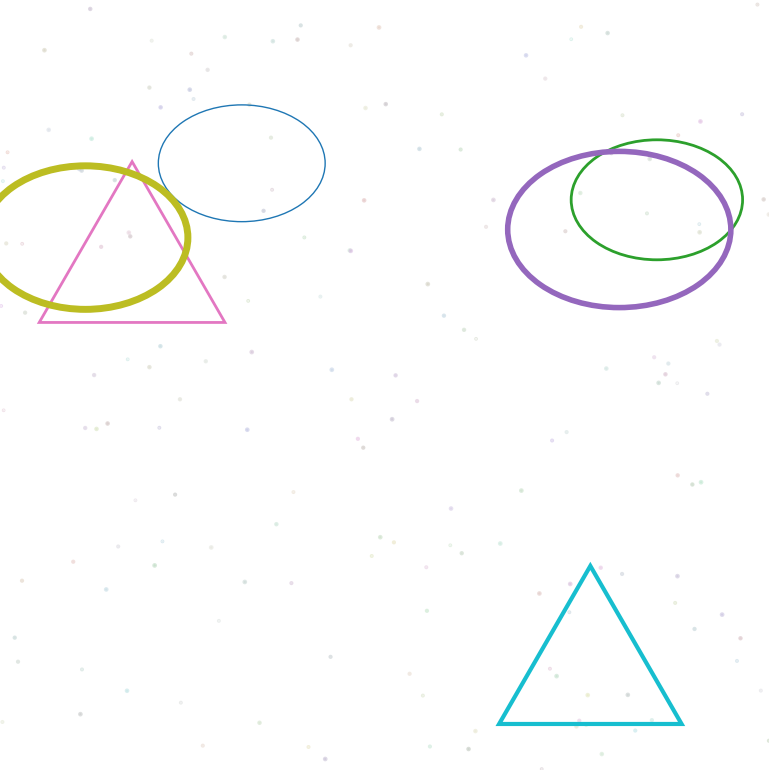[{"shape": "oval", "thickness": 0.5, "radius": 0.54, "center": [0.314, 0.788]}, {"shape": "oval", "thickness": 1, "radius": 0.56, "center": [0.853, 0.741]}, {"shape": "oval", "thickness": 2, "radius": 0.72, "center": [0.804, 0.702]}, {"shape": "triangle", "thickness": 1, "radius": 0.7, "center": [0.172, 0.651]}, {"shape": "oval", "thickness": 2.5, "radius": 0.67, "center": [0.111, 0.691]}, {"shape": "triangle", "thickness": 1.5, "radius": 0.68, "center": [0.767, 0.128]}]